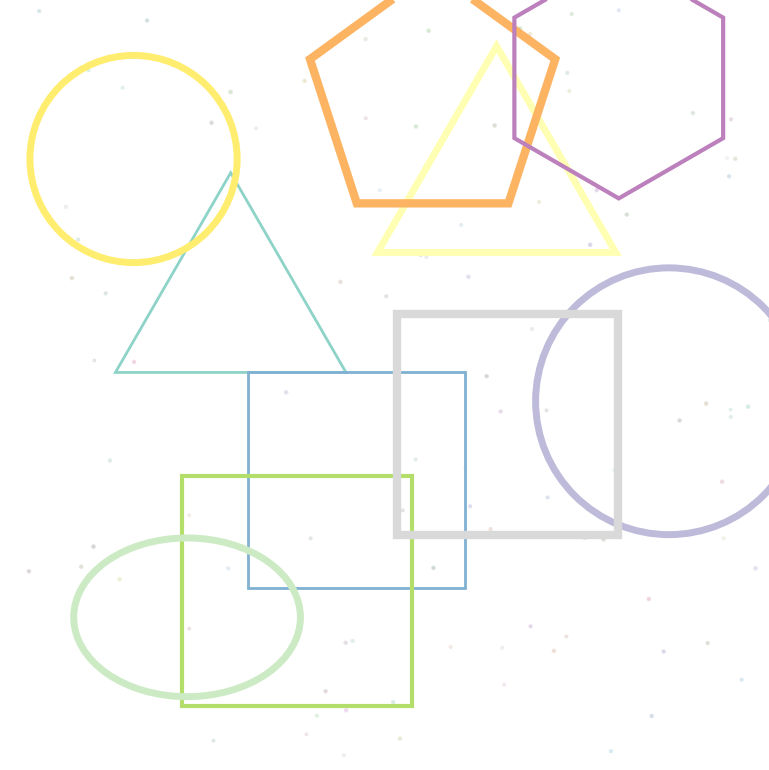[{"shape": "triangle", "thickness": 1, "radius": 0.86, "center": [0.3, 0.603]}, {"shape": "triangle", "thickness": 2.5, "radius": 0.89, "center": [0.645, 0.761]}, {"shape": "circle", "thickness": 2.5, "radius": 0.87, "center": [0.869, 0.479]}, {"shape": "square", "thickness": 1, "radius": 0.7, "center": [0.463, 0.377]}, {"shape": "pentagon", "thickness": 3, "radius": 0.84, "center": [0.562, 0.871]}, {"shape": "square", "thickness": 1.5, "radius": 0.75, "center": [0.386, 0.233]}, {"shape": "square", "thickness": 3, "radius": 0.72, "center": [0.66, 0.448]}, {"shape": "hexagon", "thickness": 1.5, "radius": 0.78, "center": [0.804, 0.899]}, {"shape": "oval", "thickness": 2.5, "radius": 0.74, "center": [0.243, 0.198]}, {"shape": "circle", "thickness": 2.5, "radius": 0.67, "center": [0.173, 0.794]}]